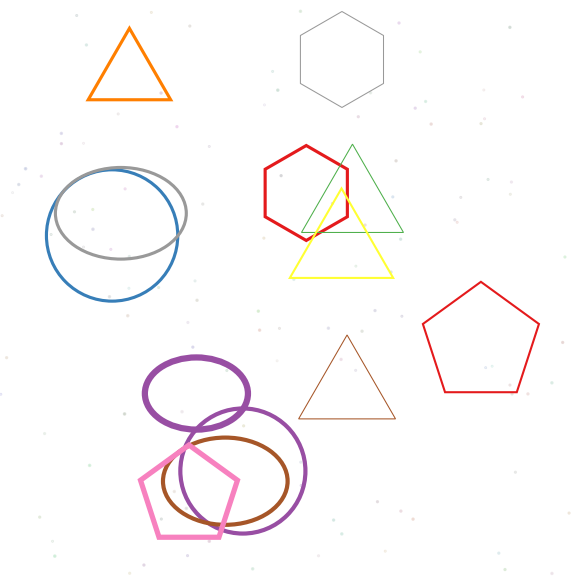[{"shape": "pentagon", "thickness": 1, "radius": 0.53, "center": [0.833, 0.405]}, {"shape": "hexagon", "thickness": 1.5, "radius": 0.41, "center": [0.53, 0.665]}, {"shape": "circle", "thickness": 1.5, "radius": 0.57, "center": [0.194, 0.591]}, {"shape": "triangle", "thickness": 0.5, "radius": 0.51, "center": [0.61, 0.648]}, {"shape": "oval", "thickness": 3, "radius": 0.45, "center": [0.34, 0.318]}, {"shape": "circle", "thickness": 2, "radius": 0.54, "center": [0.421, 0.184]}, {"shape": "triangle", "thickness": 1.5, "radius": 0.41, "center": [0.224, 0.868]}, {"shape": "triangle", "thickness": 1, "radius": 0.52, "center": [0.591, 0.57]}, {"shape": "triangle", "thickness": 0.5, "radius": 0.48, "center": [0.601, 0.322]}, {"shape": "oval", "thickness": 2, "radius": 0.54, "center": [0.39, 0.166]}, {"shape": "pentagon", "thickness": 2.5, "radius": 0.44, "center": [0.327, 0.14]}, {"shape": "hexagon", "thickness": 0.5, "radius": 0.42, "center": [0.592, 0.896]}, {"shape": "oval", "thickness": 1.5, "radius": 0.57, "center": [0.209, 0.63]}]